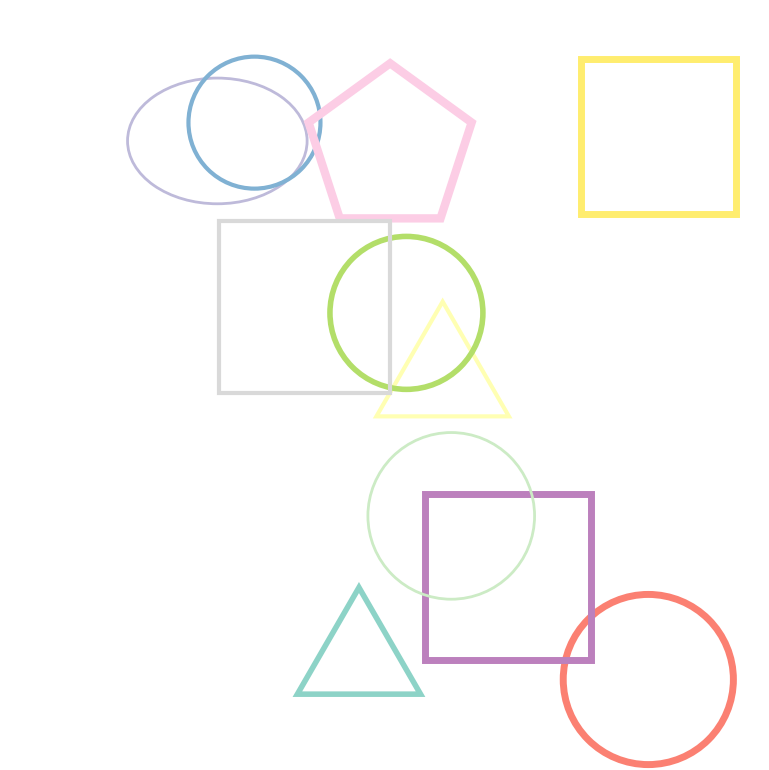[{"shape": "triangle", "thickness": 2, "radius": 0.46, "center": [0.466, 0.145]}, {"shape": "triangle", "thickness": 1.5, "radius": 0.5, "center": [0.575, 0.509]}, {"shape": "oval", "thickness": 1, "radius": 0.58, "center": [0.282, 0.817]}, {"shape": "circle", "thickness": 2.5, "radius": 0.55, "center": [0.842, 0.118]}, {"shape": "circle", "thickness": 1.5, "radius": 0.43, "center": [0.33, 0.841]}, {"shape": "circle", "thickness": 2, "radius": 0.5, "center": [0.528, 0.594]}, {"shape": "pentagon", "thickness": 3, "radius": 0.56, "center": [0.507, 0.806]}, {"shape": "square", "thickness": 1.5, "radius": 0.56, "center": [0.396, 0.601]}, {"shape": "square", "thickness": 2.5, "radius": 0.54, "center": [0.659, 0.251]}, {"shape": "circle", "thickness": 1, "radius": 0.54, "center": [0.586, 0.33]}, {"shape": "square", "thickness": 2.5, "radius": 0.5, "center": [0.855, 0.823]}]